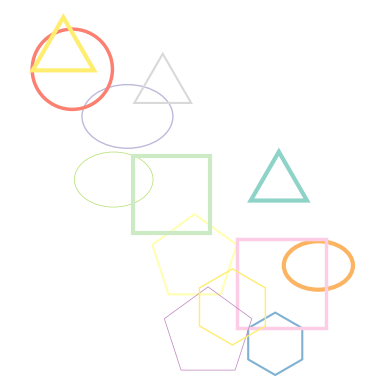[{"shape": "triangle", "thickness": 3, "radius": 0.42, "center": [0.724, 0.521]}, {"shape": "pentagon", "thickness": 1.5, "radius": 0.58, "center": [0.505, 0.329]}, {"shape": "oval", "thickness": 1, "radius": 0.59, "center": [0.331, 0.698]}, {"shape": "circle", "thickness": 2.5, "radius": 0.52, "center": [0.188, 0.82]}, {"shape": "hexagon", "thickness": 1.5, "radius": 0.41, "center": [0.715, 0.107]}, {"shape": "oval", "thickness": 3, "radius": 0.45, "center": [0.827, 0.31]}, {"shape": "oval", "thickness": 0.5, "radius": 0.51, "center": [0.295, 0.534]}, {"shape": "square", "thickness": 2.5, "radius": 0.58, "center": [0.731, 0.264]}, {"shape": "triangle", "thickness": 1.5, "radius": 0.43, "center": [0.423, 0.775]}, {"shape": "pentagon", "thickness": 0.5, "radius": 0.6, "center": [0.54, 0.135]}, {"shape": "square", "thickness": 3, "radius": 0.5, "center": [0.445, 0.495]}, {"shape": "triangle", "thickness": 3, "radius": 0.46, "center": [0.165, 0.863]}, {"shape": "hexagon", "thickness": 1, "radius": 0.49, "center": [0.604, 0.203]}]